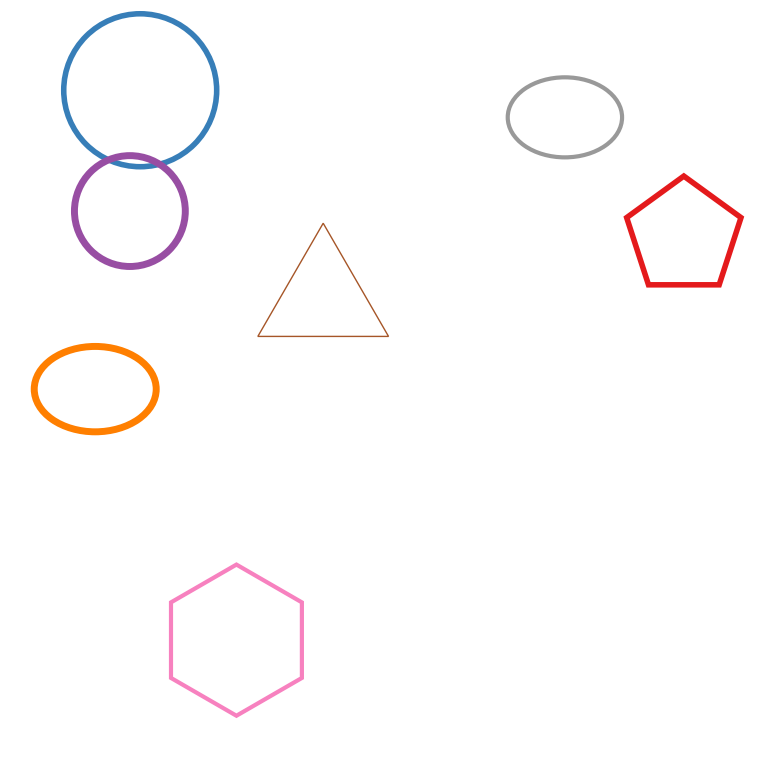[{"shape": "pentagon", "thickness": 2, "radius": 0.39, "center": [0.888, 0.693]}, {"shape": "circle", "thickness": 2, "radius": 0.5, "center": [0.182, 0.883]}, {"shape": "circle", "thickness": 2.5, "radius": 0.36, "center": [0.169, 0.726]}, {"shape": "oval", "thickness": 2.5, "radius": 0.4, "center": [0.124, 0.495]}, {"shape": "triangle", "thickness": 0.5, "radius": 0.49, "center": [0.42, 0.612]}, {"shape": "hexagon", "thickness": 1.5, "radius": 0.49, "center": [0.307, 0.169]}, {"shape": "oval", "thickness": 1.5, "radius": 0.37, "center": [0.734, 0.848]}]